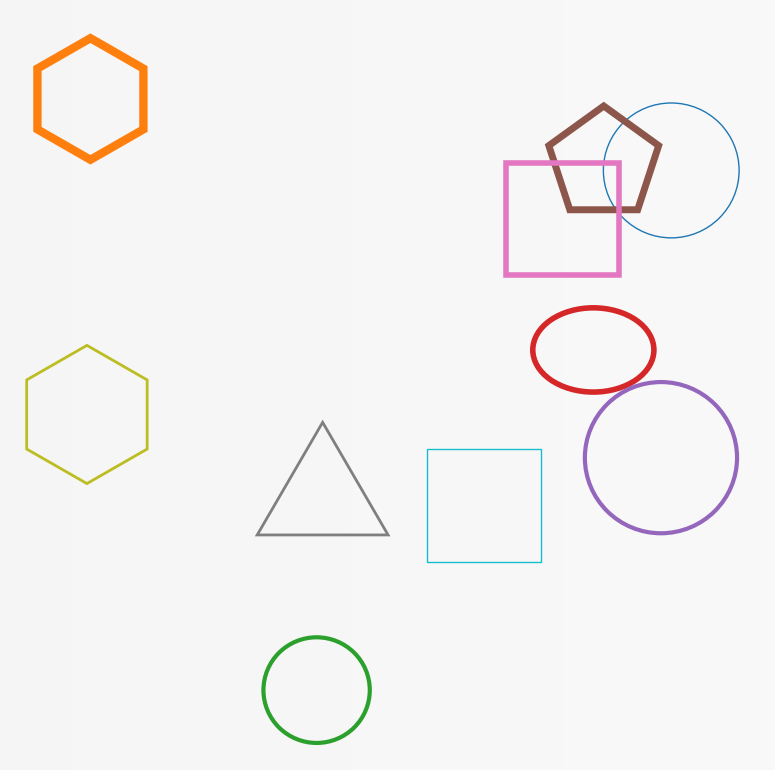[{"shape": "circle", "thickness": 0.5, "radius": 0.44, "center": [0.866, 0.779]}, {"shape": "hexagon", "thickness": 3, "radius": 0.39, "center": [0.117, 0.871]}, {"shape": "circle", "thickness": 1.5, "radius": 0.34, "center": [0.409, 0.104]}, {"shape": "oval", "thickness": 2, "radius": 0.39, "center": [0.766, 0.546]}, {"shape": "circle", "thickness": 1.5, "radius": 0.49, "center": [0.853, 0.406]}, {"shape": "pentagon", "thickness": 2.5, "radius": 0.37, "center": [0.779, 0.788]}, {"shape": "square", "thickness": 2, "radius": 0.36, "center": [0.725, 0.716]}, {"shape": "triangle", "thickness": 1, "radius": 0.49, "center": [0.416, 0.354]}, {"shape": "hexagon", "thickness": 1, "radius": 0.45, "center": [0.112, 0.462]}, {"shape": "square", "thickness": 0.5, "radius": 0.37, "center": [0.624, 0.344]}]